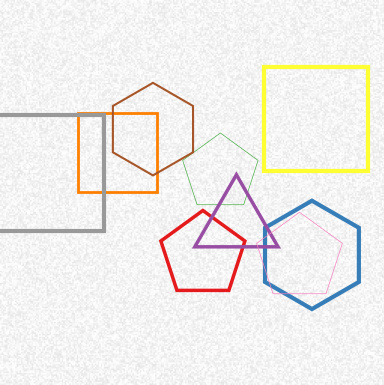[{"shape": "pentagon", "thickness": 2.5, "radius": 0.57, "center": [0.527, 0.339]}, {"shape": "hexagon", "thickness": 3, "radius": 0.7, "center": [0.81, 0.338]}, {"shape": "pentagon", "thickness": 0.5, "radius": 0.51, "center": [0.572, 0.552]}, {"shape": "triangle", "thickness": 2.5, "radius": 0.62, "center": [0.614, 0.421]}, {"shape": "square", "thickness": 2, "radius": 0.51, "center": [0.306, 0.604]}, {"shape": "square", "thickness": 3, "radius": 0.67, "center": [0.82, 0.69]}, {"shape": "hexagon", "thickness": 1.5, "radius": 0.6, "center": [0.397, 0.665]}, {"shape": "pentagon", "thickness": 0.5, "radius": 0.59, "center": [0.778, 0.332]}, {"shape": "square", "thickness": 3, "radius": 0.75, "center": [0.12, 0.551]}]